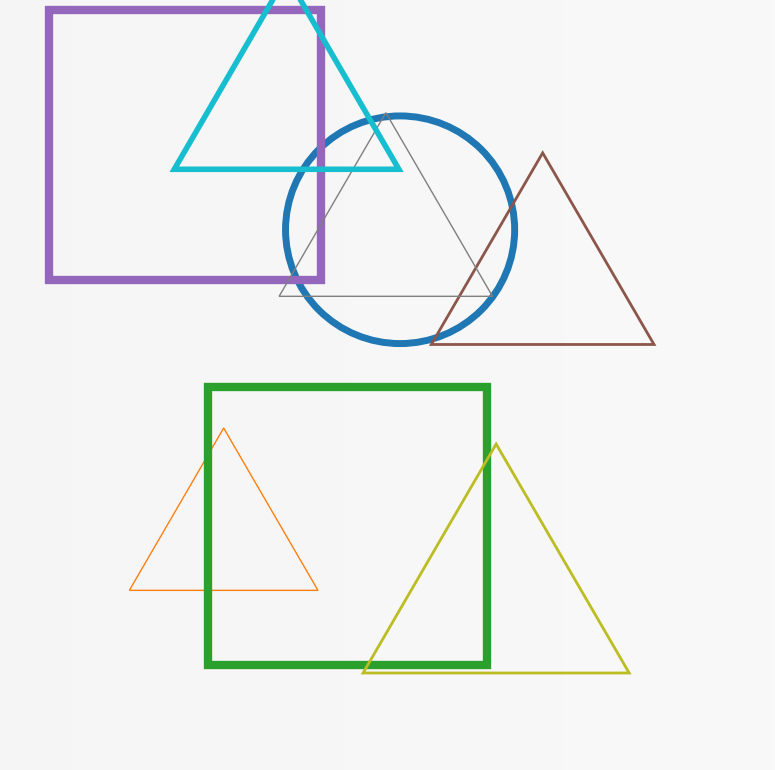[{"shape": "circle", "thickness": 2.5, "radius": 0.74, "center": [0.516, 0.702]}, {"shape": "triangle", "thickness": 0.5, "radius": 0.7, "center": [0.289, 0.304]}, {"shape": "square", "thickness": 3, "radius": 0.9, "center": [0.449, 0.317]}, {"shape": "square", "thickness": 3, "radius": 0.88, "center": [0.239, 0.812]}, {"shape": "triangle", "thickness": 1, "radius": 0.83, "center": [0.7, 0.636]}, {"shape": "triangle", "thickness": 0.5, "radius": 0.79, "center": [0.498, 0.695]}, {"shape": "triangle", "thickness": 1, "radius": 0.99, "center": [0.64, 0.225]}, {"shape": "triangle", "thickness": 2, "radius": 0.84, "center": [0.37, 0.864]}]